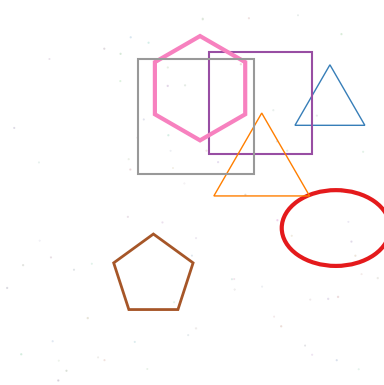[{"shape": "oval", "thickness": 3, "radius": 0.7, "center": [0.872, 0.408]}, {"shape": "triangle", "thickness": 1, "radius": 0.52, "center": [0.857, 0.727]}, {"shape": "square", "thickness": 1.5, "radius": 0.66, "center": [0.677, 0.732]}, {"shape": "triangle", "thickness": 1, "radius": 0.72, "center": [0.68, 0.563]}, {"shape": "pentagon", "thickness": 2, "radius": 0.54, "center": [0.398, 0.284]}, {"shape": "hexagon", "thickness": 3, "radius": 0.68, "center": [0.52, 0.771]}, {"shape": "square", "thickness": 1.5, "radius": 0.75, "center": [0.509, 0.698]}]